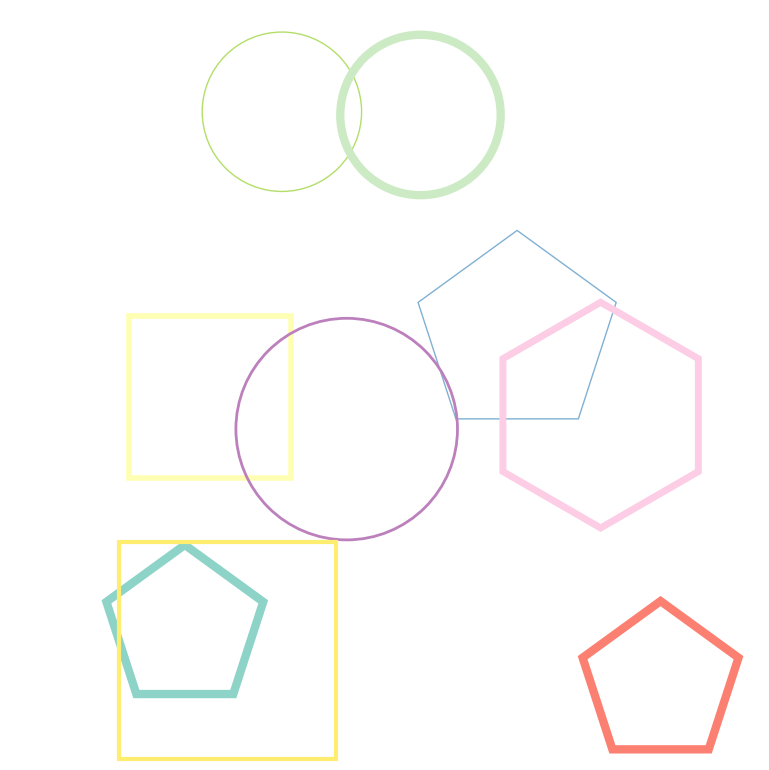[{"shape": "pentagon", "thickness": 3, "radius": 0.54, "center": [0.24, 0.185]}, {"shape": "square", "thickness": 2, "radius": 0.52, "center": [0.273, 0.485]}, {"shape": "pentagon", "thickness": 3, "radius": 0.53, "center": [0.858, 0.113]}, {"shape": "pentagon", "thickness": 0.5, "radius": 0.68, "center": [0.672, 0.565]}, {"shape": "circle", "thickness": 0.5, "radius": 0.52, "center": [0.366, 0.855]}, {"shape": "hexagon", "thickness": 2.5, "radius": 0.73, "center": [0.78, 0.461]}, {"shape": "circle", "thickness": 1, "radius": 0.72, "center": [0.45, 0.443]}, {"shape": "circle", "thickness": 3, "radius": 0.52, "center": [0.546, 0.851]}, {"shape": "square", "thickness": 1.5, "radius": 0.7, "center": [0.295, 0.155]}]